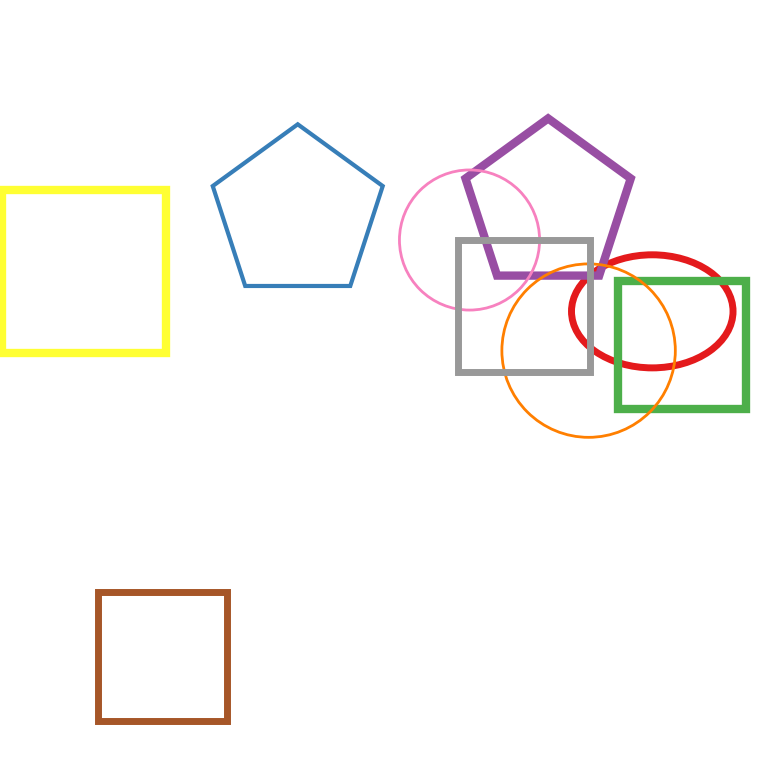[{"shape": "oval", "thickness": 2.5, "radius": 0.52, "center": [0.847, 0.596]}, {"shape": "pentagon", "thickness": 1.5, "radius": 0.58, "center": [0.387, 0.723]}, {"shape": "square", "thickness": 3, "radius": 0.42, "center": [0.886, 0.552]}, {"shape": "pentagon", "thickness": 3, "radius": 0.56, "center": [0.712, 0.733]}, {"shape": "circle", "thickness": 1, "radius": 0.56, "center": [0.764, 0.545]}, {"shape": "square", "thickness": 3, "radius": 0.53, "center": [0.109, 0.648]}, {"shape": "square", "thickness": 2.5, "radius": 0.42, "center": [0.212, 0.147]}, {"shape": "circle", "thickness": 1, "radius": 0.45, "center": [0.61, 0.688]}, {"shape": "square", "thickness": 2.5, "radius": 0.43, "center": [0.681, 0.602]}]